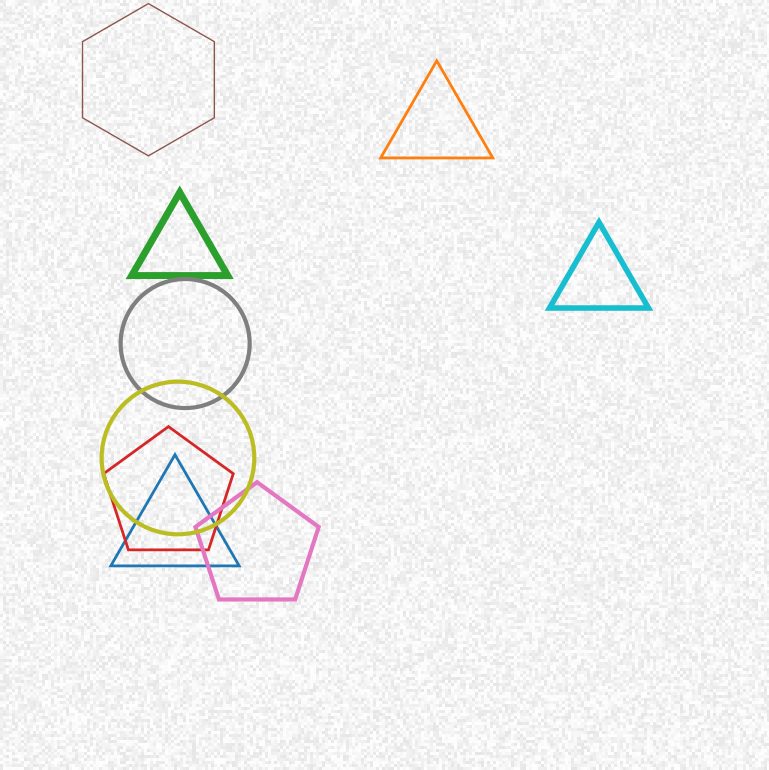[{"shape": "triangle", "thickness": 1, "radius": 0.48, "center": [0.227, 0.313]}, {"shape": "triangle", "thickness": 1, "radius": 0.42, "center": [0.567, 0.837]}, {"shape": "triangle", "thickness": 2.5, "radius": 0.36, "center": [0.233, 0.678]}, {"shape": "pentagon", "thickness": 1, "radius": 0.44, "center": [0.219, 0.357]}, {"shape": "hexagon", "thickness": 0.5, "radius": 0.49, "center": [0.193, 0.896]}, {"shape": "pentagon", "thickness": 1.5, "radius": 0.42, "center": [0.334, 0.29]}, {"shape": "circle", "thickness": 1.5, "radius": 0.42, "center": [0.24, 0.554]}, {"shape": "circle", "thickness": 1.5, "radius": 0.5, "center": [0.231, 0.405]}, {"shape": "triangle", "thickness": 2, "radius": 0.37, "center": [0.778, 0.637]}]